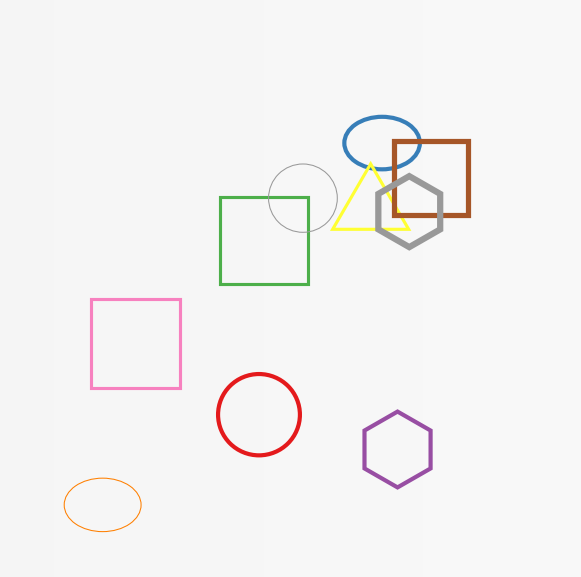[{"shape": "circle", "thickness": 2, "radius": 0.35, "center": [0.446, 0.281]}, {"shape": "oval", "thickness": 2, "radius": 0.32, "center": [0.657, 0.751]}, {"shape": "square", "thickness": 1.5, "radius": 0.38, "center": [0.455, 0.583]}, {"shape": "hexagon", "thickness": 2, "radius": 0.33, "center": [0.684, 0.221]}, {"shape": "oval", "thickness": 0.5, "radius": 0.33, "center": [0.177, 0.125]}, {"shape": "triangle", "thickness": 1.5, "radius": 0.38, "center": [0.638, 0.64]}, {"shape": "square", "thickness": 2.5, "radius": 0.32, "center": [0.742, 0.691]}, {"shape": "square", "thickness": 1.5, "radius": 0.39, "center": [0.233, 0.404]}, {"shape": "circle", "thickness": 0.5, "radius": 0.3, "center": [0.521, 0.656]}, {"shape": "hexagon", "thickness": 3, "radius": 0.31, "center": [0.704, 0.633]}]